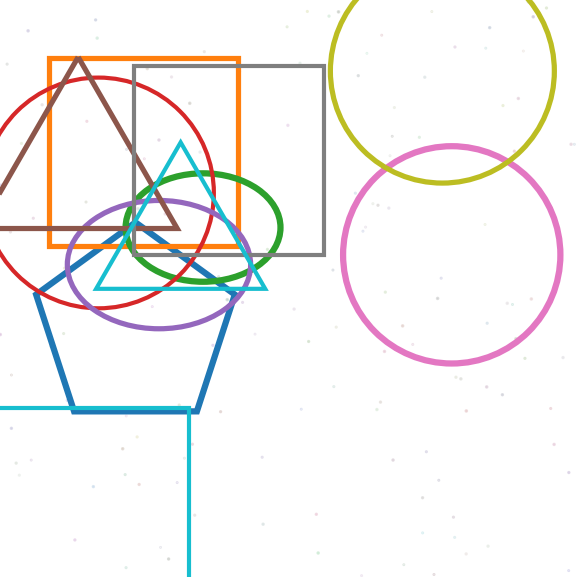[{"shape": "pentagon", "thickness": 3, "radius": 0.9, "center": [0.235, 0.433]}, {"shape": "square", "thickness": 2.5, "radius": 0.82, "center": [0.249, 0.736]}, {"shape": "oval", "thickness": 3, "radius": 0.67, "center": [0.352, 0.605]}, {"shape": "circle", "thickness": 2, "radius": 1.0, "center": [0.171, 0.665]}, {"shape": "oval", "thickness": 2.5, "radius": 0.79, "center": [0.275, 0.541]}, {"shape": "triangle", "thickness": 2.5, "radius": 0.99, "center": [0.135, 0.702]}, {"shape": "circle", "thickness": 3, "radius": 0.94, "center": [0.782, 0.558]}, {"shape": "square", "thickness": 2, "radius": 0.82, "center": [0.397, 0.721]}, {"shape": "circle", "thickness": 2.5, "radius": 0.97, "center": [0.766, 0.876]}, {"shape": "square", "thickness": 2, "radius": 0.86, "center": [0.156, 0.121]}, {"shape": "triangle", "thickness": 2, "radius": 0.85, "center": [0.313, 0.584]}]